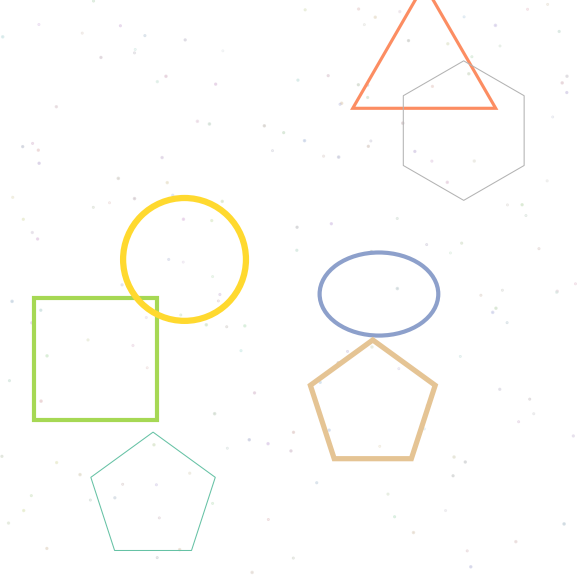[{"shape": "pentagon", "thickness": 0.5, "radius": 0.57, "center": [0.265, 0.138]}, {"shape": "triangle", "thickness": 1.5, "radius": 0.71, "center": [0.735, 0.883]}, {"shape": "oval", "thickness": 2, "radius": 0.51, "center": [0.656, 0.49]}, {"shape": "square", "thickness": 2, "radius": 0.53, "center": [0.165, 0.378]}, {"shape": "circle", "thickness": 3, "radius": 0.53, "center": [0.32, 0.55]}, {"shape": "pentagon", "thickness": 2.5, "radius": 0.57, "center": [0.646, 0.297]}, {"shape": "hexagon", "thickness": 0.5, "radius": 0.6, "center": [0.803, 0.773]}]